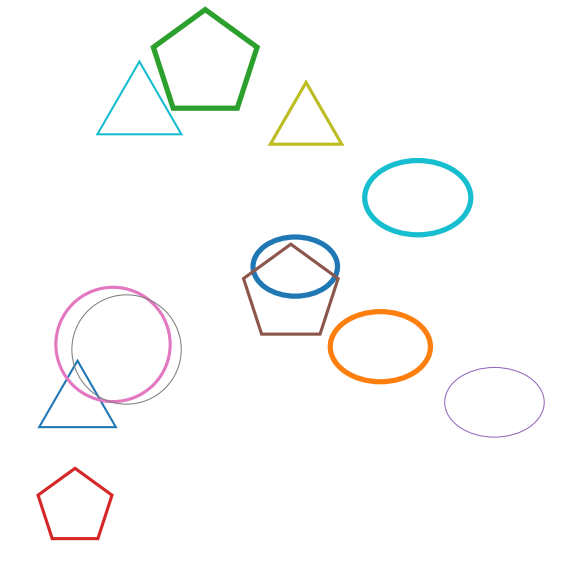[{"shape": "triangle", "thickness": 1, "radius": 0.38, "center": [0.134, 0.298]}, {"shape": "oval", "thickness": 2.5, "radius": 0.37, "center": [0.511, 0.538]}, {"shape": "oval", "thickness": 2.5, "radius": 0.43, "center": [0.659, 0.399]}, {"shape": "pentagon", "thickness": 2.5, "radius": 0.47, "center": [0.355, 0.888]}, {"shape": "pentagon", "thickness": 1.5, "radius": 0.34, "center": [0.13, 0.121]}, {"shape": "oval", "thickness": 0.5, "radius": 0.43, "center": [0.856, 0.303]}, {"shape": "pentagon", "thickness": 1.5, "radius": 0.43, "center": [0.504, 0.49]}, {"shape": "circle", "thickness": 1.5, "radius": 0.49, "center": [0.196, 0.403]}, {"shape": "circle", "thickness": 0.5, "radius": 0.47, "center": [0.219, 0.394]}, {"shape": "triangle", "thickness": 1.5, "radius": 0.36, "center": [0.53, 0.785]}, {"shape": "oval", "thickness": 2.5, "radius": 0.46, "center": [0.723, 0.657]}, {"shape": "triangle", "thickness": 1, "radius": 0.42, "center": [0.241, 0.809]}]